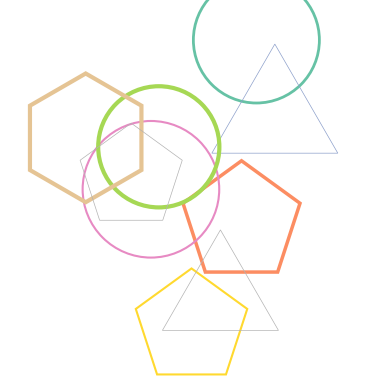[{"shape": "circle", "thickness": 2, "radius": 0.82, "center": [0.666, 0.896]}, {"shape": "pentagon", "thickness": 2.5, "radius": 0.8, "center": [0.627, 0.423]}, {"shape": "triangle", "thickness": 0.5, "radius": 0.94, "center": [0.714, 0.697]}, {"shape": "circle", "thickness": 1.5, "radius": 0.89, "center": [0.392, 0.508]}, {"shape": "circle", "thickness": 3, "radius": 0.79, "center": [0.412, 0.619]}, {"shape": "pentagon", "thickness": 1.5, "radius": 0.76, "center": [0.497, 0.151]}, {"shape": "hexagon", "thickness": 3, "radius": 0.84, "center": [0.223, 0.642]}, {"shape": "pentagon", "thickness": 0.5, "radius": 0.7, "center": [0.341, 0.541]}, {"shape": "triangle", "thickness": 0.5, "radius": 0.87, "center": [0.573, 0.229]}]